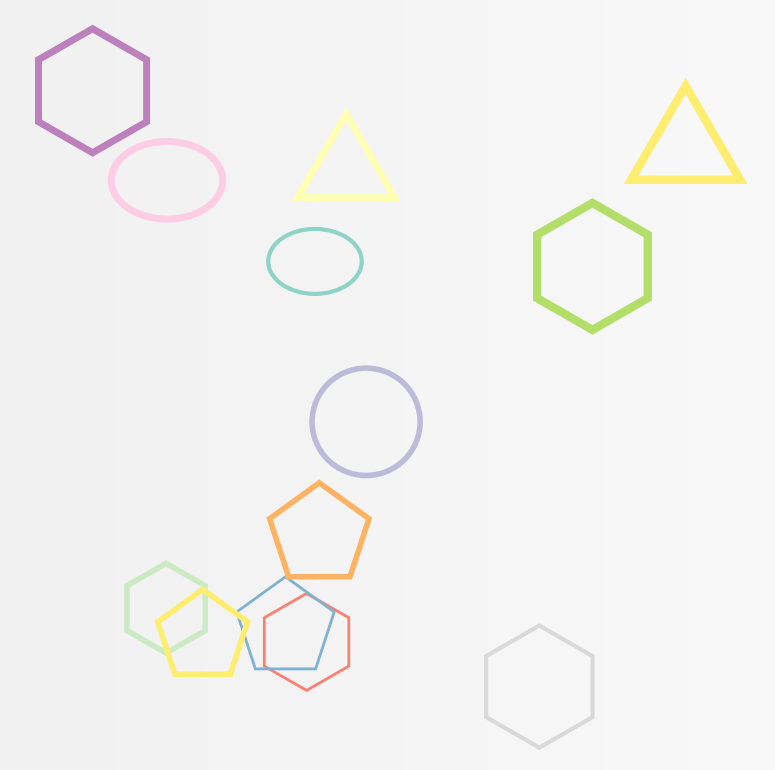[{"shape": "oval", "thickness": 1.5, "radius": 0.3, "center": [0.406, 0.661]}, {"shape": "triangle", "thickness": 2.5, "radius": 0.36, "center": [0.447, 0.78]}, {"shape": "circle", "thickness": 2, "radius": 0.35, "center": [0.472, 0.452]}, {"shape": "hexagon", "thickness": 1, "radius": 0.31, "center": [0.396, 0.166]}, {"shape": "pentagon", "thickness": 1, "radius": 0.33, "center": [0.368, 0.185]}, {"shape": "pentagon", "thickness": 2, "radius": 0.34, "center": [0.412, 0.306]}, {"shape": "hexagon", "thickness": 3, "radius": 0.41, "center": [0.764, 0.654]}, {"shape": "oval", "thickness": 2.5, "radius": 0.36, "center": [0.215, 0.766]}, {"shape": "hexagon", "thickness": 1.5, "radius": 0.4, "center": [0.696, 0.108]}, {"shape": "hexagon", "thickness": 2.5, "radius": 0.4, "center": [0.119, 0.882]}, {"shape": "hexagon", "thickness": 2, "radius": 0.29, "center": [0.214, 0.21]}, {"shape": "triangle", "thickness": 3, "radius": 0.41, "center": [0.885, 0.807]}, {"shape": "pentagon", "thickness": 2, "radius": 0.3, "center": [0.261, 0.174]}]